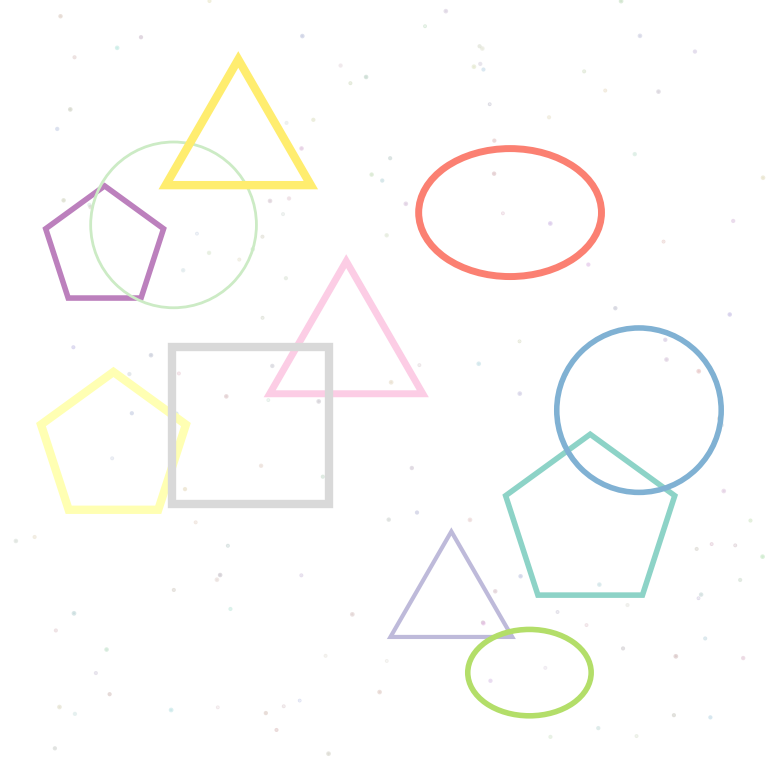[{"shape": "pentagon", "thickness": 2, "radius": 0.58, "center": [0.766, 0.321]}, {"shape": "pentagon", "thickness": 3, "radius": 0.49, "center": [0.147, 0.418]}, {"shape": "triangle", "thickness": 1.5, "radius": 0.46, "center": [0.586, 0.218]}, {"shape": "oval", "thickness": 2.5, "radius": 0.59, "center": [0.662, 0.724]}, {"shape": "circle", "thickness": 2, "radius": 0.53, "center": [0.83, 0.467]}, {"shape": "oval", "thickness": 2, "radius": 0.4, "center": [0.688, 0.126]}, {"shape": "triangle", "thickness": 2.5, "radius": 0.57, "center": [0.45, 0.546]}, {"shape": "square", "thickness": 3, "radius": 0.51, "center": [0.326, 0.447]}, {"shape": "pentagon", "thickness": 2, "radius": 0.4, "center": [0.136, 0.678]}, {"shape": "circle", "thickness": 1, "radius": 0.54, "center": [0.225, 0.708]}, {"shape": "triangle", "thickness": 3, "radius": 0.54, "center": [0.309, 0.814]}]